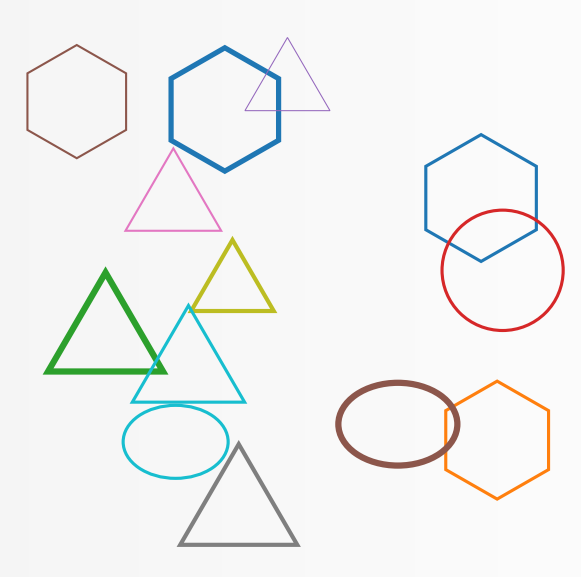[{"shape": "hexagon", "thickness": 2.5, "radius": 0.53, "center": [0.387, 0.81]}, {"shape": "hexagon", "thickness": 1.5, "radius": 0.55, "center": [0.828, 0.656]}, {"shape": "hexagon", "thickness": 1.5, "radius": 0.51, "center": [0.855, 0.237]}, {"shape": "triangle", "thickness": 3, "radius": 0.57, "center": [0.182, 0.413]}, {"shape": "circle", "thickness": 1.5, "radius": 0.52, "center": [0.865, 0.531]}, {"shape": "triangle", "thickness": 0.5, "radius": 0.42, "center": [0.495, 0.85]}, {"shape": "oval", "thickness": 3, "radius": 0.51, "center": [0.684, 0.265]}, {"shape": "hexagon", "thickness": 1, "radius": 0.49, "center": [0.132, 0.823]}, {"shape": "triangle", "thickness": 1, "radius": 0.48, "center": [0.298, 0.647]}, {"shape": "triangle", "thickness": 2, "radius": 0.58, "center": [0.411, 0.114]}, {"shape": "triangle", "thickness": 2, "radius": 0.41, "center": [0.4, 0.502]}, {"shape": "triangle", "thickness": 1.5, "radius": 0.56, "center": [0.324, 0.359]}, {"shape": "oval", "thickness": 1.5, "radius": 0.45, "center": [0.302, 0.234]}]